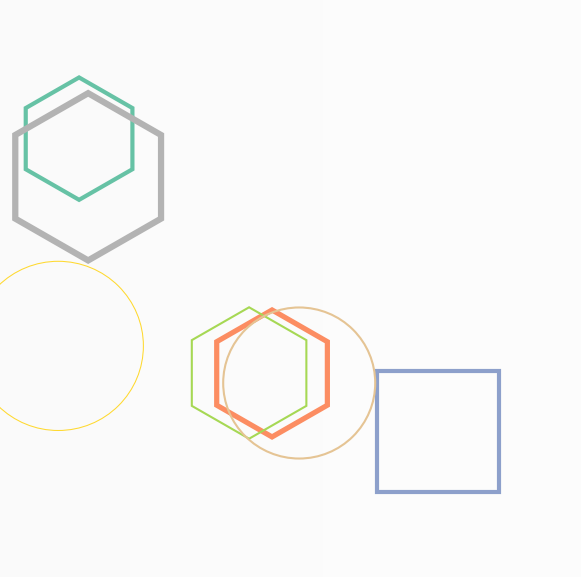[{"shape": "hexagon", "thickness": 2, "radius": 0.53, "center": [0.136, 0.759]}, {"shape": "hexagon", "thickness": 2.5, "radius": 0.55, "center": [0.468, 0.352]}, {"shape": "square", "thickness": 2, "radius": 0.52, "center": [0.753, 0.253]}, {"shape": "hexagon", "thickness": 1, "radius": 0.57, "center": [0.429, 0.353]}, {"shape": "circle", "thickness": 0.5, "radius": 0.73, "center": [0.1, 0.4]}, {"shape": "circle", "thickness": 1, "radius": 0.65, "center": [0.515, 0.336]}, {"shape": "hexagon", "thickness": 3, "radius": 0.72, "center": [0.152, 0.693]}]